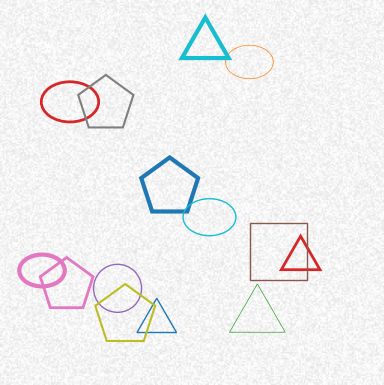[{"shape": "triangle", "thickness": 1, "radius": 0.3, "center": [0.407, 0.166]}, {"shape": "pentagon", "thickness": 3, "radius": 0.39, "center": [0.441, 0.513]}, {"shape": "oval", "thickness": 0.5, "radius": 0.31, "center": [0.648, 0.839]}, {"shape": "triangle", "thickness": 0.5, "radius": 0.42, "center": [0.668, 0.179]}, {"shape": "triangle", "thickness": 2, "radius": 0.29, "center": [0.781, 0.329]}, {"shape": "oval", "thickness": 2, "radius": 0.37, "center": [0.182, 0.735]}, {"shape": "circle", "thickness": 1, "radius": 0.31, "center": [0.305, 0.251]}, {"shape": "square", "thickness": 1, "radius": 0.37, "center": [0.723, 0.346]}, {"shape": "oval", "thickness": 3, "radius": 0.3, "center": [0.109, 0.297]}, {"shape": "pentagon", "thickness": 2, "radius": 0.36, "center": [0.173, 0.259]}, {"shape": "pentagon", "thickness": 1.5, "radius": 0.38, "center": [0.275, 0.73]}, {"shape": "pentagon", "thickness": 1.5, "radius": 0.41, "center": [0.325, 0.18]}, {"shape": "oval", "thickness": 1, "radius": 0.34, "center": [0.544, 0.436]}, {"shape": "triangle", "thickness": 3, "radius": 0.35, "center": [0.533, 0.884]}]